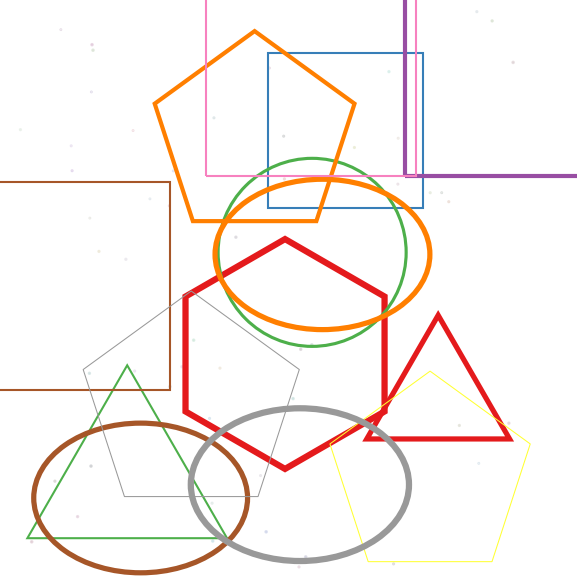[{"shape": "hexagon", "thickness": 3, "radius": 0.99, "center": [0.494, 0.386]}, {"shape": "triangle", "thickness": 2.5, "radius": 0.71, "center": [0.759, 0.31]}, {"shape": "square", "thickness": 1, "radius": 0.67, "center": [0.599, 0.773]}, {"shape": "circle", "thickness": 1.5, "radius": 0.81, "center": [0.54, 0.562]}, {"shape": "triangle", "thickness": 1, "radius": 1.0, "center": [0.22, 0.167]}, {"shape": "square", "thickness": 2, "radius": 0.83, "center": [0.866, 0.859]}, {"shape": "pentagon", "thickness": 2, "radius": 0.91, "center": [0.441, 0.763]}, {"shape": "oval", "thickness": 2.5, "radius": 0.93, "center": [0.558, 0.559]}, {"shape": "pentagon", "thickness": 0.5, "radius": 0.91, "center": [0.745, 0.174]}, {"shape": "square", "thickness": 1, "radius": 0.9, "center": [0.113, 0.504]}, {"shape": "oval", "thickness": 2.5, "radius": 0.93, "center": [0.244, 0.137]}, {"shape": "square", "thickness": 1, "radius": 0.91, "center": [0.538, 0.878]}, {"shape": "oval", "thickness": 3, "radius": 0.94, "center": [0.519, 0.16]}, {"shape": "pentagon", "thickness": 0.5, "radius": 0.98, "center": [0.331, 0.298]}]